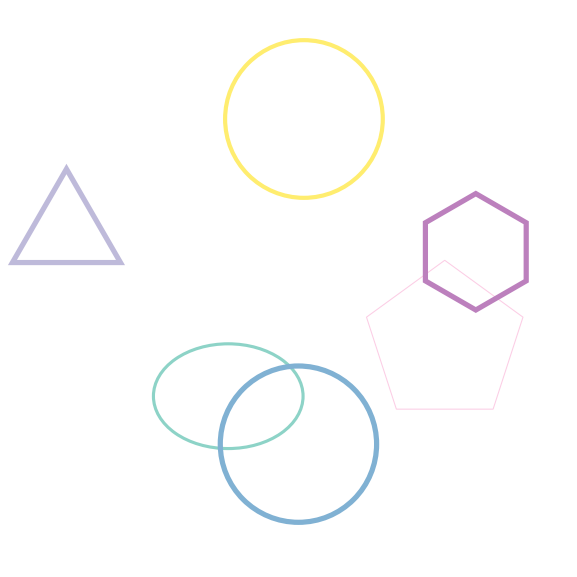[{"shape": "oval", "thickness": 1.5, "radius": 0.65, "center": [0.395, 0.313]}, {"shape": "triangle", "thickness": 2.5, "radius": 0.54, "center": [0.115, 0.599]}, {"shape": "circle", "thickness": 2.5, "radius": 0.68, "center": [0.517, 0.23]}, {"shape": "pentagon", "thickness": 0.5, "radius": 0.71, "center": [0.77, 0.406]}, {"shape": "hexagon", "thickness": 2.5, "radius": 0.5, "center": [0.824, 0.563]}, {"shape": "circle", "thickness": 2, "radius": 0.68, "center": [0.526, 0.793]}]